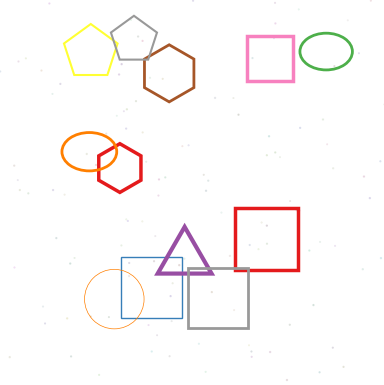[{"shape": "hexagon", "thickness": 2.5, "radius": 0.32, "center": [0.311, 0.564]}, {"shape": "square", "thickness": 2.5, "radius": 0.4, "center": [0.692, 0.379]}, {"shape": "square", "thickness": 1, "radius": 0.4, "center": [0.393, 0.253]}, {"shape": "oval", "thickness": 2, "radius": 0.34, "center": [0.847, 0.866]}, {"shape": "triangle", "thickness": 3, "radius": 0.4, "center": [0.48, 0.33]}, {"shape": "circle", "thickness": 0.5, "radius": 0.39, "center": [0.297, 0.223]}, {"shape": "oval", "thickness": 2, "radius": 0.36, "center": [0.232, 0.606]}, {"shape": "pentagon", "thickness": 1.5, "radius": 0.37, "center": [0.236, 0.864]}, {"shape": "hexagon", "thickness": 2, "radius": 0.37, "center": [0.439, 0.81]}, {"shape": "square", "thickness": 2.5, "radius": 0.3, "center": [0.701, 0.848]}, {"shape": "square", "thickness": 2, "radius": 0.39, "center": [0.566, 0.226]}, {"shape": "pentagon", "thickness": 1.5, "radius": 0.31, "center": [0.348, 0.896]}]